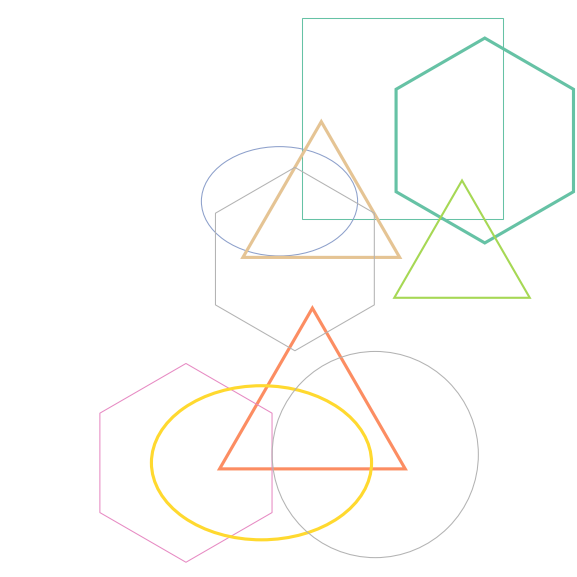[{"shape": "hexagon", "thickness": 1.5, "radius": 0.89, "center": [0.839, 0.756]}, {"shape": "square", "thickness": 0.5, "radius": 0.87, "center": [0.697, 0.794]}, {"shape": "triangle", "thickness": 1.5, "radius": 0.93, "center": [0.541, 0.28]}, {"shape": "oval", "thickness": 0.5, "radius": 0.68, "center": [0.484, 0.651]}, {"shape": "hexagon", "thickness": 0.5, "radius": 0.86, "center": [0.322, 0.198]}, {"shape": "triangle", "thickness": 1, "radius": 0.68, "center": [0.8, 0.551]}, {"shape": "oval", "thickness": 1.5, "radius": 0.95, "center": [0.453, 0.198]}, {"shape": "triangle", "thickness": 1.5, "radius": 0.78, "center": [0.556, 0.632]}, {"shape": "hexagon", "thickness": 0.5, "radius": 0.79, "center": [0.511, 0.551]}, {"shape": "circle", "thickness": 0.5, "radius": 0.89, "center": [0.65, 0.212]}]